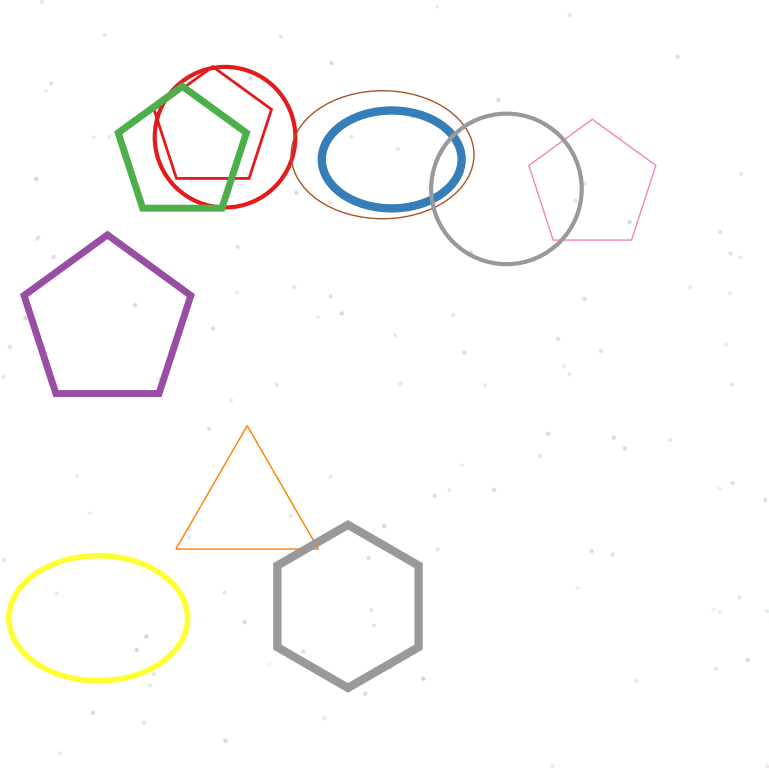[{"shape": "pentagon", "thickness": 1, "radius": 0.4, "center": [0.276, 0.833]}, {"shape": "circle", "thickness": 1.5, "radius": 0.46, "center": [0.292, 0.822]}, {"shape": "oval", "thickness": 3, "radius": 0.45, "center": [0.509, 0.793]}, {"shape": "pentagon", "thickness": 2.5, "radius": 0.44, "center": [0.237, 0.8]}, {"shape": "pentagon", "thickness": 2.5, "radius": 0.57, "center": [0.14, 0.581]}, {"shape": "triangle", "thickness": 0.5, "radius": 0.53, "center": [0.321, 0.34]}, {"shape": "oval", "thickness": 2, "radius": 0.58, "center": [0.128, 0.197]}, {"shape": "oval", "thickness": 0.5, "radius": 0.59, "center": [0.497, 0.799]}, {"shape": "pentagon", "thickness": 0.5, "radius": 0.43, "center": [0.769, 0.758]}, {"shape": "circle", "thickness": 1.5, "radius": 0.49, "center": [0.658, 0.755]}, {"shape": "hexagon", "thickness": 3, "radius": 0.53, "center": [0.452, 0.213]}]